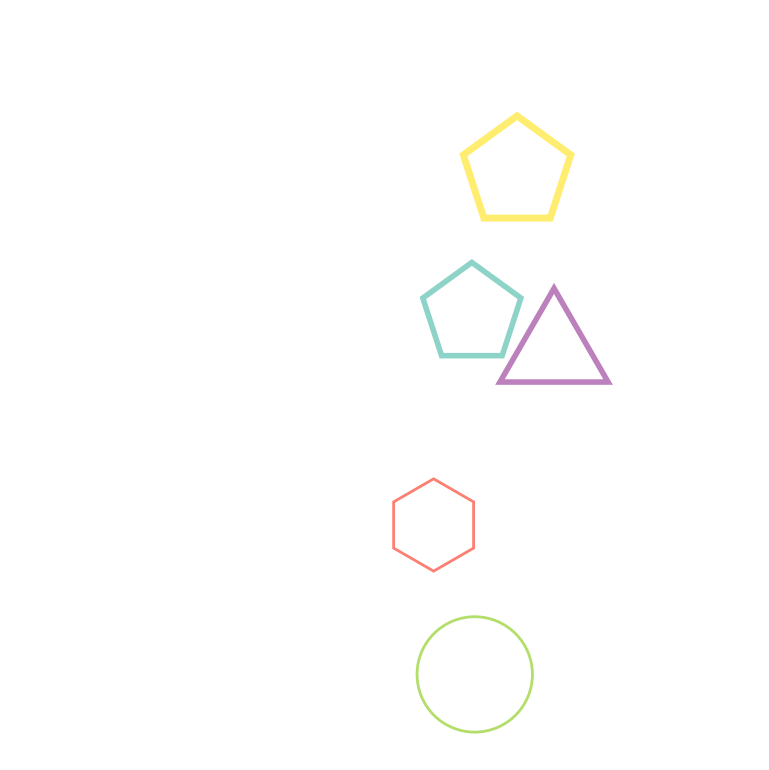[{"shape": "pentagon", "thickness": 2, "radius": 0.33, "center": [0.613, 0.592]}, {"shape": "hexagon", "thickness": 1, "radius": 0.3, "center": [0.563, 0.318]}, {"shape": "circle", "thickness": 1, "radius": 0.37, "center": [0.617, 0.124]}, {"shape": "triangle", "thickness": 2, "radius": 0.41, "center": [0.72, 0.544]}, {"shape": "pentagon", "thickness": 2.5, "radius": 0.37, "center": [0.672, 0.776]}]